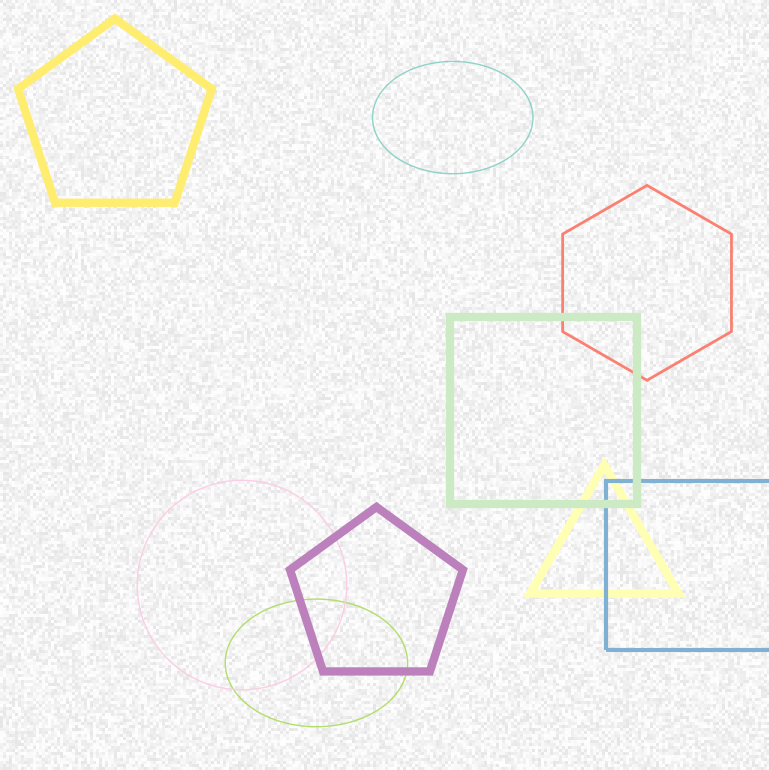[{"shape": "oval", "thickness": 0.5, "radius": 0.52, "center": [0.588, 0.847]}, {"shape": "triangle", "thickness": 3, "radius": 0.56, "center": [0.785, 0.285]}, {"shape": "hexagon", "thickness": 1, "radius": 0.63, "center": [0.84, 0.633]}, {"shape": "square", "thickness": 1.5, "radius": 0.55, "center": [0.897, 0.266]}, {"shape": "oval", "thickness": 0.5, "radius": 0.59, "center": [0.411, 0.139]}, {"shape": "circle", "thickness": 0.5, "radius": 0.68, "center": [0.314, 0.24]}, {"shape": "pentagon", "thickness": 3, "radius": 0.59, "center": [0.489, 0.224]}, {"shape": "square", "thickness": 3, "radius": 0.61, "center": [0.706, 0.466]}, {"shape": "pentagon", "thickness": 3, "radius": 0.66, "center": [0.149, 0.844]}]